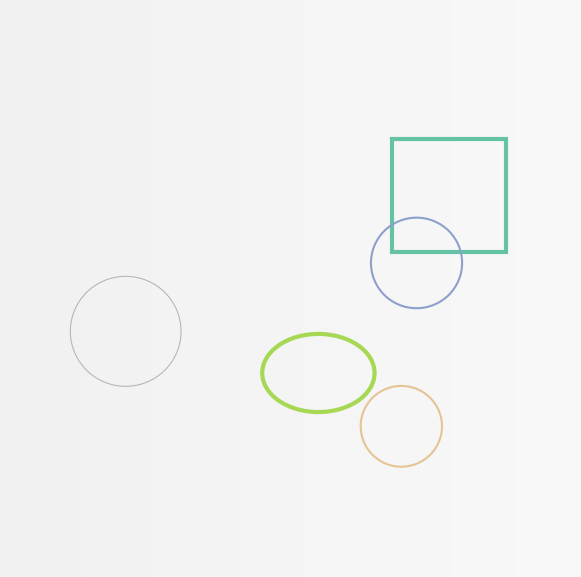[{"shape": "square", "thickness": 2, "radius": 0.49, "center": [0.772, 0.661]}, {"shape": "circle", "thickness": 1, "radius": 0.39, "center": [0.717, 0.544]}, {"shape": "oval", "thickness": 2, "radius": 0.48, "center": [0.548, 0.353]}, {"shape": "circle", "thickness": 1, "radius": 0.35, "center": [0.69, 0.261]}, {"shape": "circle", "thickness": 0.5, "radius": 0.48, "center": [0.216, 0.425]}]